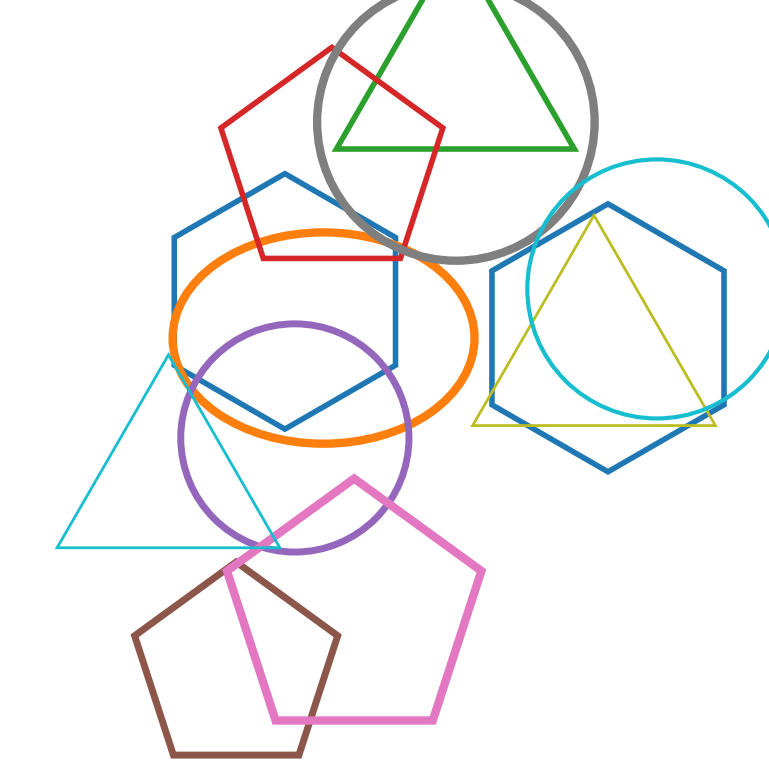[{"shape": "hexagon", "thickness": 2, "radius": 0.87, "center": [0.79, 0.561]}, {"shape": "hexagon", "thickness": 2, "radius": 0.83, "center": [0.37, 0.609]}, {"shape": "oval", "thickness": 3, "radius": 0.98, "center": [0.42, 0.561]}, {"shape": "triangle", "thickness": 2, "radius": 0.89, "center": [0.591, 0.896]}, {"shape": "pentagon", "thickness": 2, "radius": 0.76, "center": [0.431, 0.787]}, {"shape": "circle", "thickness": 2.5, "radius": 0.74, "center": [0.383, 0.431]}, {"shape": "pentagon", "thickness": 2.5, "radius": 0.69, "center": [0.307, 0.132]}, {"shape": "pentagon", "thickness": 3, "radius": 0.87, "center": [0.46, 0.205]}, {"shape": "circle", "thickness": 3, "radius": 0.9, "center": [0.592, 0.842]}, {"shape": "triangle", "thickness": 1, "radius": 0.91, "center": [0.771, 0.538]}, {"shape": "circle", "thickness": 1.5, "radius": 0.84, "center": [0.853, 0.625]}, {"shape": "triangle", "thickness": 1, "radius": 0.84, "center": [0.219, 0.372]}]